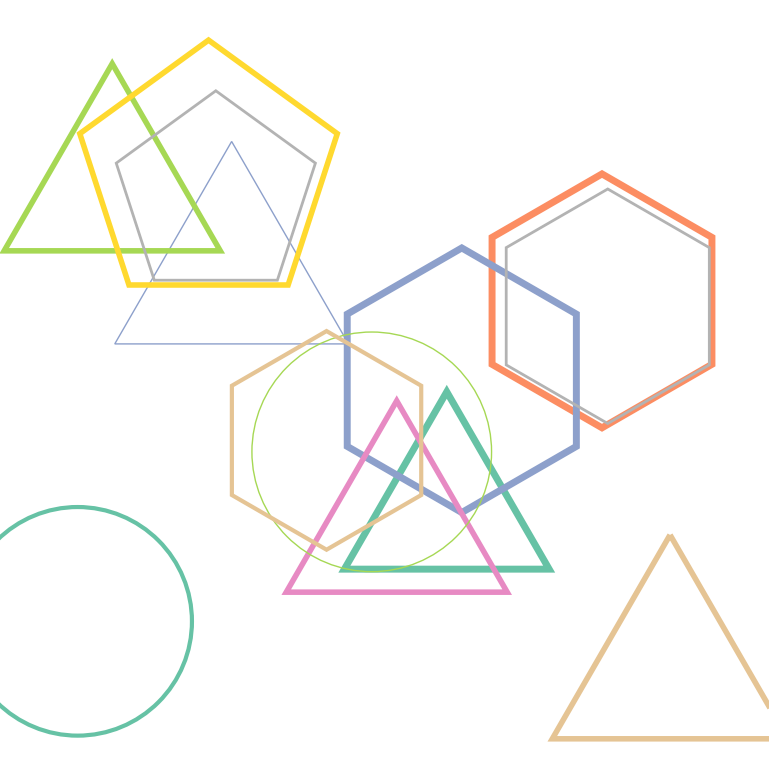[{"shape": "triangle", "thickness": 2.5, "radius": 0.77, "center": [0.58, 0.338]}, {"shape": "circle", "thickness": 1.5, "radius": 0.74, "center": [0.101, 0.193]}, {"shape": "hexagon", "thickness": 2.5, "radius": 0.82, "center": [0.782, 0.609]}, {"shape": "triangle", "thickness": 0.5, "radius": 0.88, "center": [0.301, 0.641]}, {"shape": "hexagon", "thickness": 2.5, "radius": 0.86, "center": [0.6, 0.506]}, {"shape": "triangle", "thickness": 2, "radius": 0.83, "center": [0.515, 0.314]}, {"shape": "circle", "thickness": 0.5, "radius": 0.78, "center": [0.483, 0.413]}, {"shape": "triangle", "thickness": 2, "radius": 0.81, "center": [0.146, 0.755]}, {"shape": "pentagon", "thickness": 2, "radius": 0.88, "center": [0.271, 0.772]}, {"shape": "triangle", "thickness": 2, "radius": 0.88, "center": [0.87, 0.129]}, {"shape": "hexagon", "thickness": 1.5, "radius": 0.71, "center": [0.424, 0.428]}, {"shape": "hexagon", "thickness": 1, "radius": 0.76, "center": [0.789, 0.602]}, {"shape": "pentagon", "thickness": 1, "radius": 0.68, "center": [0.28, 0.746]}]